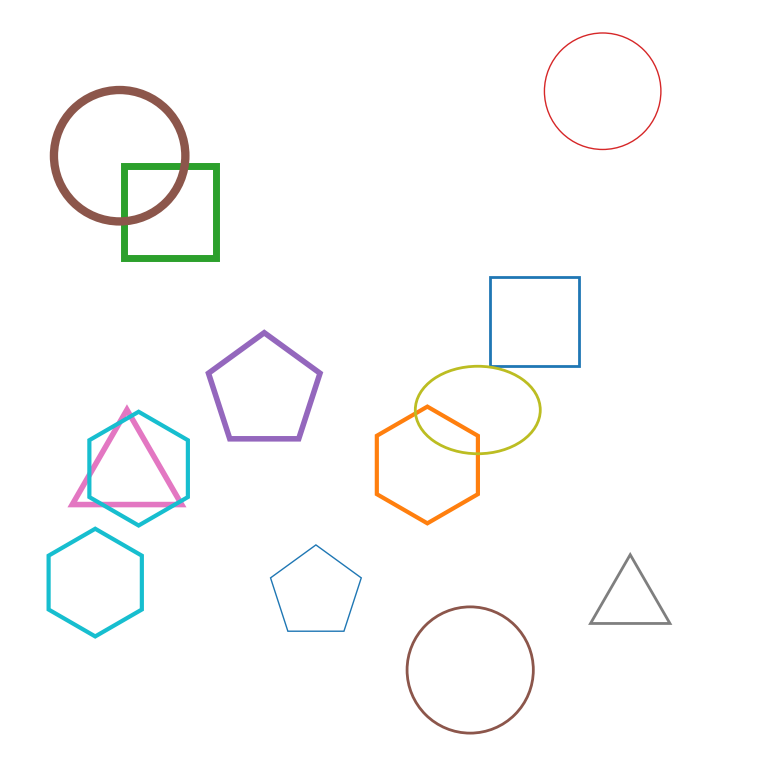[{"shape": "pentagon", "thickness": 0.5, "radius": 0.31, "center": [0.41, 0.23]}, {"shape": "square", "thickness": 1, "radius": 0.29, "center": [0.694, 0.583]}, {"shape": "hexagon", "thickness": 1.5, "radius": 0.38, "center": [0.555, 0.396]}, {"shape": "square", "thickness": 2.5, "radius": 0.3, "center": [0.221, 0.725]}, {"shape": "circle", "thickness": 0.5, "radius": 0.38, "center": [0.783, 0.882]}, {"shape": "pentagon", "thickness": 2, "radius": 0.38, "center": [0.343, 0.492]}, {"shape": "circle", "thickness": 3, "radius": 0.43, "center": [0.155, 0.798]}, {"shape": "circle", "thickness": 1, "radius": 0.41, "center": [0.611, 0.13]}, {"shape": "triangle", "thickness": 2, "radius": 0.41, "center": [0.165, 0.386]}, {"shape": "triangle", "thickness": 1, "radius": 0.3, "center": [0.818, 0.22]}, {"shape": "oval", "thickness": 1, "radius": 0.41, "center": [0.621, 0.468]}, {"shape": "hexagon", "thickness": 1.5, "radius": 0.37, "center": [0.18, 0.391]}, {"shape": "hexagon", "thickness": 1.5, "radius": 0.35, "center": [0.124, 0.243]}]